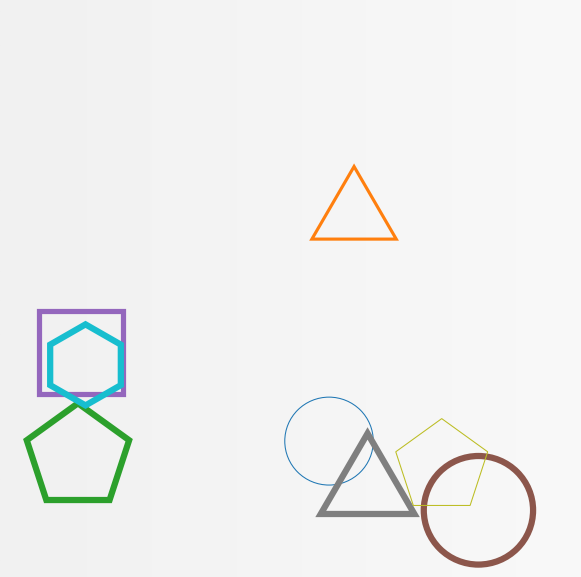[{"shape": "circle", "thickness": 0.5, "radius": 0.38, "center": [0.566, 0.235]}, {"shape": "triangle", "thickness": 1.5, "radius": 0.42, "center": [0.609, 0.627]}, {"shape": "pentagon", "thickness": 3, "radius": 0.46, "center": [0.134, 0.208]}, {"shape": "square", "thickness": 2.5, "radius": 0.36, "center": [0.139, 0.389]}, {"shape": "circle", "thickness": 3, "radius": 0.47, "center": [0.823, 0.116]}, {"shape": "triangle", "thickness": 3, "radius": 0.46, "center": [0.632, 0.156]}, {"shape": "pentagon", "thickness": 0.5, "radius": 0.42, "center": [0.76, 0.191]}, {"shape": "hexagon", "thickness": 3, "radius": 0.35, "center": [0.147, 0.367]}]